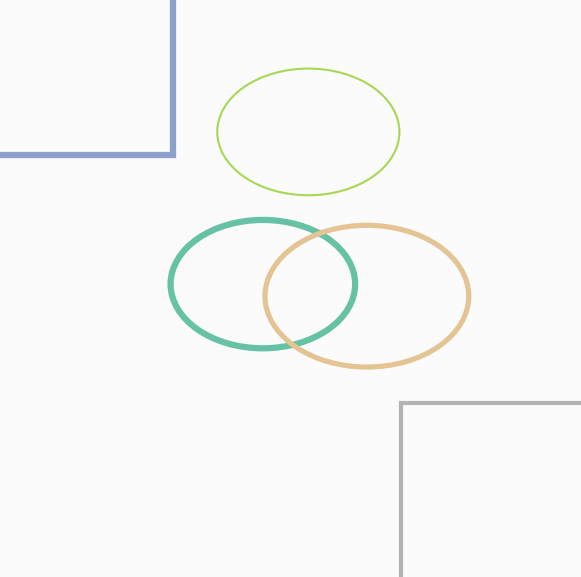[{"shape": "oval", "thickness": 3, "radius": 0.79, "center": [0.452, 0.507]}, {"shape": "square", "thickness": 3, "radius": 0.82, "center": [0.134, 0.894]}, {"shape": "oval", "thickness": 1, "radius": 0.78, "center": [0.53, 0.771]}, {"shape": "oval", "thickness": 2.5, "radius": 0.88, "center": [0.631, 0.486]}, {"shape": "square", "thickness": 2, "radius": 0.87, "center": [0.863, 0.129]}]